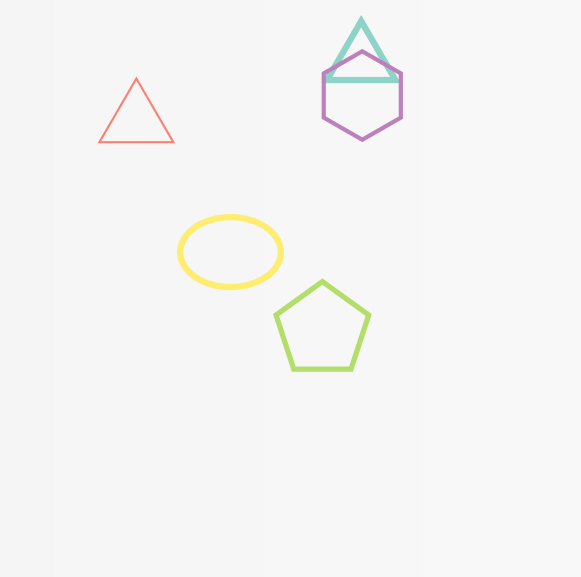[{"shape": "triangle", "thickness": 3, "radius": 0.34, "center": [0.621, 0.895]}, {"shape": "triangle", "thickness": 1, "radius": 0.37, "center": [0.235, 0.79]}, {"shape": "pentagon", "thickness": 2.5, "radius": 0.42, "center": [0.555, 0.428]}, {"shape": "hexagon", "thickness": 2, "radius": 0.38, "center": [0.623, 0.834]}, {"shape": "oval", "thickness": 3, "radius": 0.43, "center": [0.397, 0.563]}]